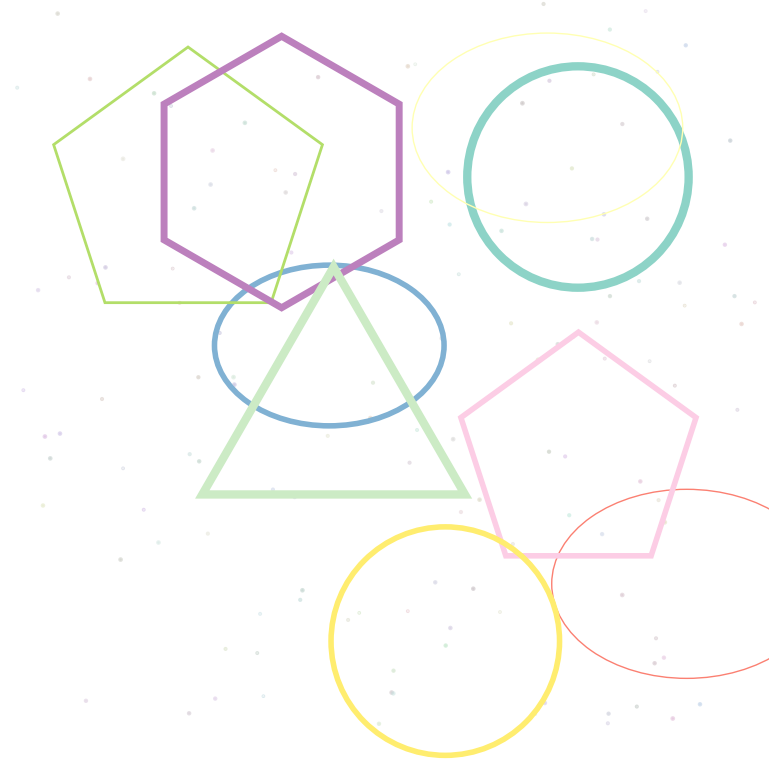[{"shape": "circle", "thickness": 3, "radius": 0.72, "center": [0.751, 0.77]}, {"shape": "oval", "thickness": 0.5, "radius": 0.88, "center": [0.711, 0.834]}, {"shape": "oval", "thickness": 0.5, "radius": 0.88, "center": [0.892, 0.242]}, {"shape": "oval", "thickness": 2, "radius": 0.75, "center": [0.428, 0.551]}, {"shape": "pentagon", "thickness": 1, "radius": 0.92, "center": [0.244, 0.755]}, {"shape": "pentagon", "thickness": 2, "radius": 0.8, "center": [0.751, 0.408]}, {"shape": "hexagon", "thickness": 2.5, "radius": 0.88, "center": [0.366, 0.777]}, {"shape": "triangle", "thickness": 3, "radius": 0.98, "center": [0.433, 0.456]}, {"shape": "circle", "thickness": 2, "radius": 0.74, "center": [0.578, 0.167]}]